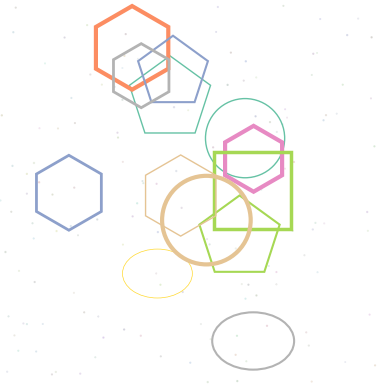[{"shape": "pentagon", "thickness": 1, "radius": 0.55, "center": [0.442, 0.744]}, {"shape": "circle", "thickness": 1, "radius": 0.51, "center": [0.637, 0.641]}, {"shape": "hexagon", "thickness": 3, "radius": 0.54, "center": [0.343, 0.876]}, {"shape": "pentagon", "thickness": 1.5, "radius": 0.48, "center": [0.449, 0.812]}, {"shape": "hexagon", "thickness": 2, "radius": 0.49, "center": [0.179, 0.499]}, {"shape": "hexagon", "thickness": 3, "radius": 0.43, "center": [0.659, 0.588]}, {"shape": "square", "thickness": 2.5, "radius": 0.5, "center": [0.657, 0.505]}, {"shape": "pentagon", "thickness": 1.5, "radius": 0.55, "center": [0.622, 0.383]}, {"shape": "oval", "thickness": 0.5, "radius": 0.45, "center": [0.409, 0.29]}, {"shape": "circle", "thickness": 3, "radius": 0.58, "center": [0.536, 0.428]}, {"shape": "hexagon", "thickness": 1, "radius": 0.53, "center": [0.469, 0.492]}, {"shape": "hexagon", "thickness": 2, "radius": 0.42, "center": [0.367, 0.803]}, {"shape": "oval", "thickness": 1.5, "radius": 0.53, "center": [0.658, 0.114]}]